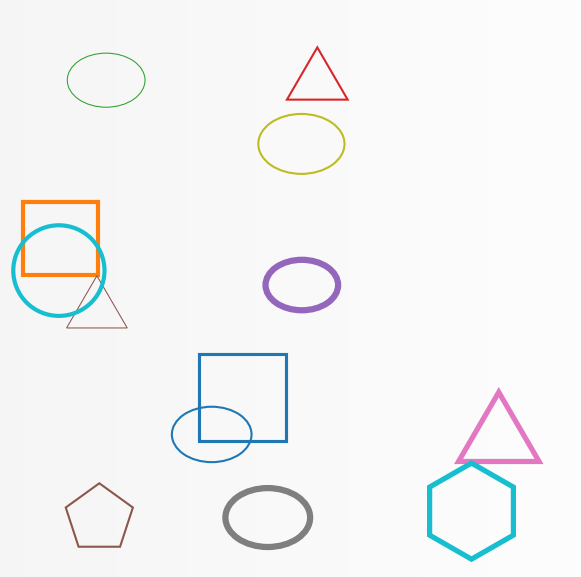[{"shape": "square", "thickness": 1.5, "radius": 0.37, "center": [0.418, 0.311]}, {"shape": "oval", "thickness": 1, "radius": 0.34, "center": [0.364, 0.247]}, {"shape": "square", "thickness": 2, "radius": 0.32, "center": [0.104, 0.586]}, {"shape": "oval", "thickness": 0.5, "radius": 0.33, "center": [0.183, 0.86]}, {"shape": "triangle", "thickness": 1, "radius": 0.3, "center": [0.546, 0.857]}, {"shape": "oval", "thickness": 3, "radius": 0.31, "center": [0.519, 0.506]}, {"shape": "pentagon", "thickness": 1, "radius": 0.3, "center": [0.171, 0.102]}, {"shape": "triangle", "thickness": 0.5, "radius": 0.3, "center": [0.167, 0.461]}, {"shape": "triangle", "thickness": 2.5, "radius": 0.4, "center": [0.858, 0.24]}, {"shape": "oval", "thickness": 3, "radius": 0.36, "center": [0.461, 0.103]}, {"shape": "oval", "thickness": 1, "radius": 0.37, "center": [0.519, 0.75]}, {"shape": "circle", "thickness": 2, "radius": 0.39, "center": [0.101, 0.531]}, {"shape": "hexagon", "thickness": 2.5, "radius": 0.42, "center": [0.811, 0.114]}]